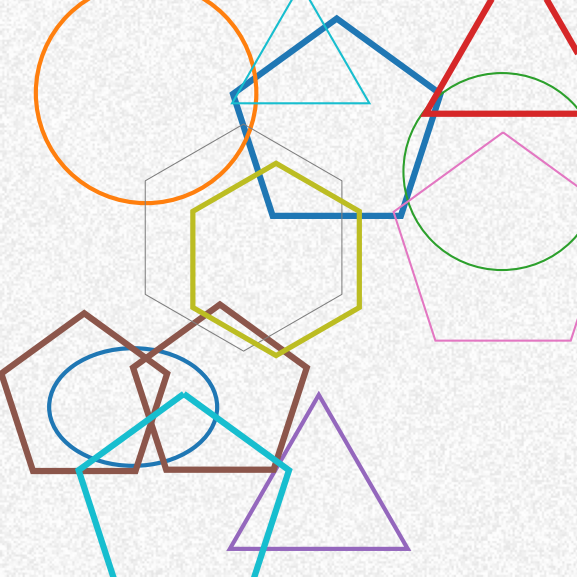[{"shape": "pentagon", "thickness": 3, "radius": 0.94, "center": [0.583, 0.778]}, {"shape": "oval", "thickness": 2, "radius": 0.73, "center": [0.231, 0.294]}, {"shape": "circle", "thickness": 2, "radius": 0.95, "center": [0.253, 0.838]}, {"shape": "circle", "thickness": 1, "radius": 0.85, "center": [0.869, 0.702]}, {"shape": "triangle", "thickness": 3, "radius": 0.94, "center": [0.899, 0.896]}, {"shape": "triangle", "thickness": 2, "radius": 0.89, "center": [0.552, 0.138]}, {"shape": "pentagon", "thickness": 3, "radius": 0.75, "center": [0.146, 0.306]}, {"shape": "pentagon", "thickness": 3, "radius": 0.79, "center": [0.381, 0.314]}, {"shape": "pentagon", "thickness": 1, "radius": 1.0, "center": [0.871, 0.571]}, {"shape": "hexagon", "thickness": 0.5, "radius": 0.98, "center": [0.422, 0.588]}, {"shape": "hexagon", "thickness": 2.5, "radius": 0.83, "center": [0.478, 0.55]}, {"shape": "triangle", "thickness": 1, "radius": 0.69, "center": [0.521, 0.889]}, {"shape": "pentagon", "thickness": 3, "radius": 0.96, "center": [0.318, 0.126]}]